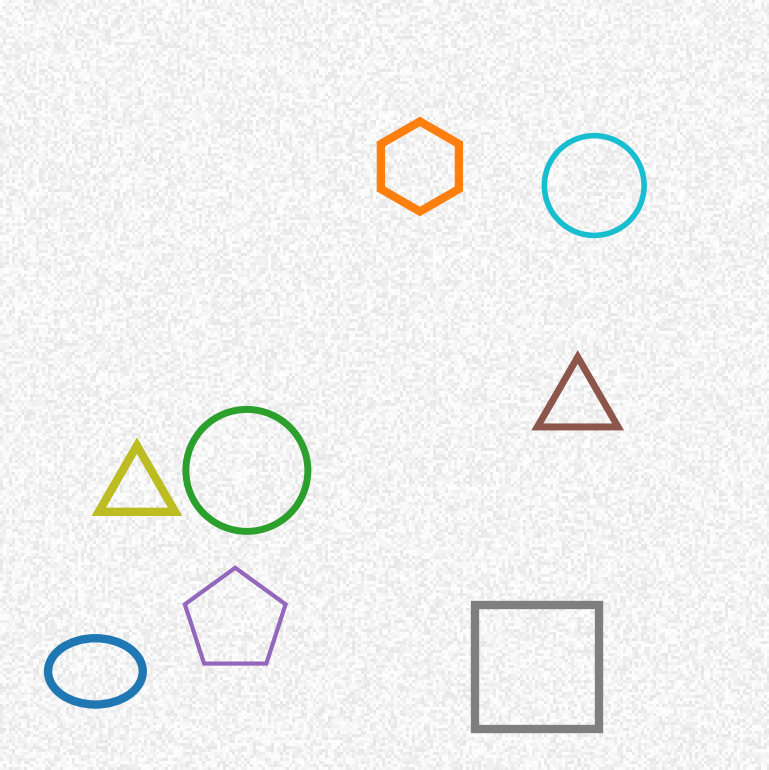[{"shape": "oval", "thickness": 3, "radius": 0.31, "center": [0.124, 0.128]}, {"shape": "hexagon", "thickness": 3, "radius": 0.29, "center": [0.545, 0.784]}, {"shape": "circle", "thickness": 2.5, "radius": 0.4, "center": [0.321, 0.389]}, {"shape": "pentagon", "thickness": 1.5, "radius": 0.34, "center": [0.305, 0.194]}, {"shape": "triangle", "thickness": 2.5, "radius": 0.3, "center": [0.75, 0.476]}, {"shape": "square", "thickness": 3, "radius": 0.4, "center": [0.697, 0.134]}, {"shape": "triangle", "thickness": 3, "radius": 0.29, "center": [0.178, 0.364]}, {"shape": "circle", "thickness": 2, "radius": 0.32, "center": [0.772, 0.759]}]